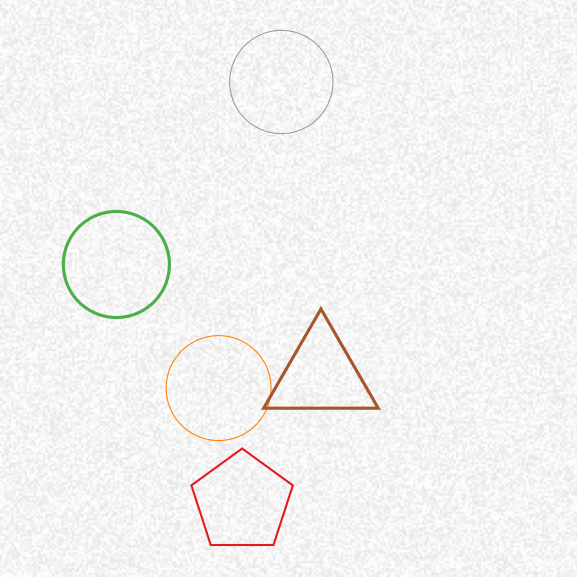[{"shape": "pentagon", "thickness": 1, "radius": 0.46, "center": [0.419, 0.13]}, {"shape": "circle", "thickness": 1.5, "radius": 0.46, "center": [0.202, 0.541]}, {"shape": "circle", "thickness": 0.5, "radius": 0.45, "center": [0.379, 0.327]}, {"shape": "triangle", "thickness": 1.5, "radius": 0.57, "center": [0.556, 0.35]}, {"shape": "circle", "thickness": 0.5, "radius": 0.45, "center": [0.487, 0.857]}]